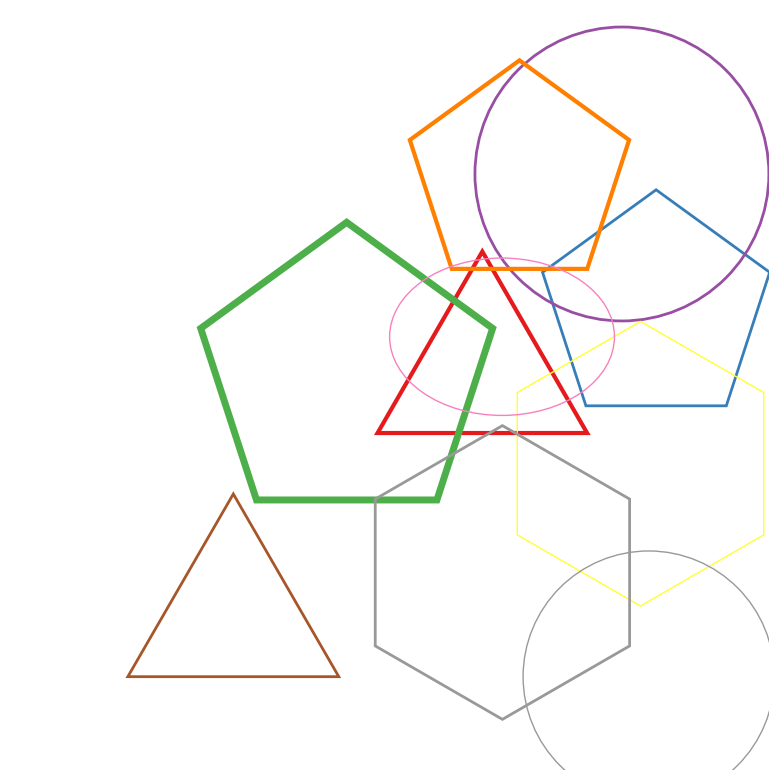[{"shape": "triangle", "thickness": 1.5, "radius": 0.79, "center": [0.626, 0.516]}, {"shape": "pentagon", "thickness": 1, "radius": 0.78, "center": [0.852, 0.598]}, {"shape": "pentagon", "thickness": 2.5, "radius": 1.0, "center": [0.45, 0.512]}, {"shape": "circle", "thickness": 1, "radius": 0.95, "center": [0.808, 0.774]}, {"shape": "pentagon", "thickness": 1.5, "radius": 0.75, "center": [0.675, 0.772]}, {"shape": "hexagon", "thickness": 0.5, "radius": 0.92, "center": [0.832, 0.398]}, {"shape": "triangle", "thickness": 1, "radius": 0.79, "center": [0.303, 0.2]}, {"shape": "oval", "thickness": 0.5, "radius": 0.73, "center": [0.652, 0.563]}, {"shape": "hexagon", "thickness": 1, "radius": 0.95, "center": [0.652, 0.257]}, {"shape": "circle", "thickness": 0.5, "radius": 0.82, "center": [0.842, 0.121]}]